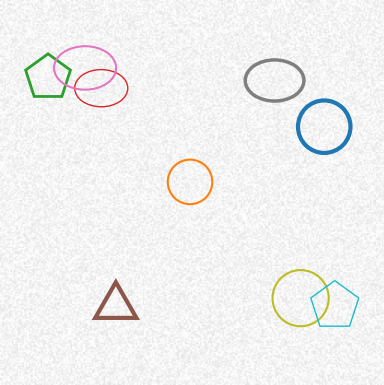[{"shape": "circle", "thickness": 3, "radius": 0.34, "center": [0.842, 0.671]}, {"shape": "circle", "thickness": 1.5, "radius": 0.29, "center": [0.494, 0.528]}, {"shape": "pentagon", "thickness": 2, "radius": 0.31, "center": [0.125, 0.799]}, {"shape": "oval", "thickness": 1, "radius": 0.34, "center": [0.263, 0.771]}, {"shape": "triangle", "thickness": 3, "radius": 0.31, "center": [0.301, 0.205]}, {"shape": "oval", "thickness": 1.5, "radius": 0.4, "center": [0.221, 0.824]}, {"shape": "oval", "thickness": 2.5, "radius": 0.38, "center": [0.713, 0.791]}, {"shape": "circle", "thickness": 1.5, "radius": 0.36, "center": [0.781, 0.226]}, {"shape": "pentagon", "thickness": 1, "radius": 0.33, "center": [0.869, 0.206]}]